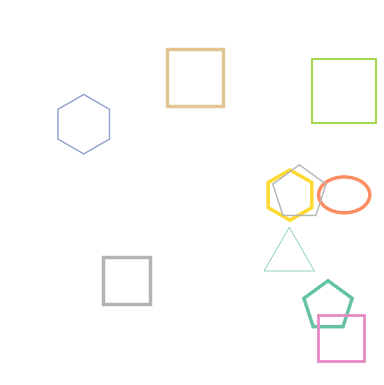[{"shape": "pentagon", "thickness": 2.5, "radius": 0.33, "center": [0.852, 0.205]}, {"shape": "triangle", "thickness": 0.5, "radius": 0.38, "center": [0.751, 0.334]}, {"shape": "oval", "thickness": 2.5, "radius": 0.33, "center": [0.894, 0.494]}, {"shape": "hexagon", "thickness": 1, "radius": 0.39, "center": [0.217, 0.677]}, {"shape": "square", "thickness": 2, "radius": 0.3, "center": [0.884, 0.122]}, {"shape": "square", "thickness": 1.5, "radius": 0.41, "center": [0.894, 0.764]}, {"shape": "hexagon", "thickness": 2.5, "radius": 0.33, "center": [0.753, 0.493]}, {"shape": "square", "thickness": 2.5, "radius": 0.37, "center": [0.507, 0.799]}, {"shape": "pentagon", "thickness": 1, "radius": 0.36, "center": [0.778, 0.499]}, {"shape": "square", "thickness": 2.5, "radius": 0.31, "center": [0.328, 0.271]}]